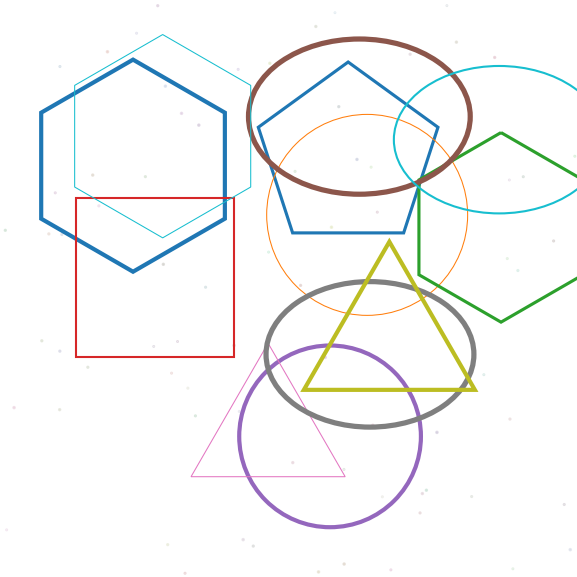[{"shape": "hexagon", "thickness": 2, "radius": 0.92, "center": [0.23, 0.712]}, {"shape": "pentagon", "thickness": 1.5, "radius": 0.82, "center": [0.603, 0.728]}, {"shape": "circle", "thickness": 0.5, "radius": 0.87, "center": [0.636, 0.627]}, {"shape": "hexagon", "thickness": 1.5, "radius": 0.82, "center": [0.868, 0.605]}, {"shape": "square", "thickness": 1, "radius": 0.69, "center": [0.269, 0.519]}, {"shape": "circle", "thickness": 2, "radius": 0.79, "center": [0.572, 0.244]}, {"shape": "oval", "thickness": 2.5, "radius": 0.96, "center": [0.622, 0.797]}, {"shape": "triangle", "thickness": 0.5, "radius": 0.77, "center": [0.464, 0.251]}, {"shape": "oval", "thickness": 2.5, "radius": 0.9, "center": [0.641, 0.386]}, {"shape": "triangle", "thickness": 2, "radius": 0.85, "center": [0.674, 0.41]}, {"shape": "hexagon", "thickness": 0.5, "radius": 0.88, "center": [0.282, 0.763]}, {"shape": "oval", "thickness": 1, "radius": 0.91, "center": [0.864, 0.757]}]